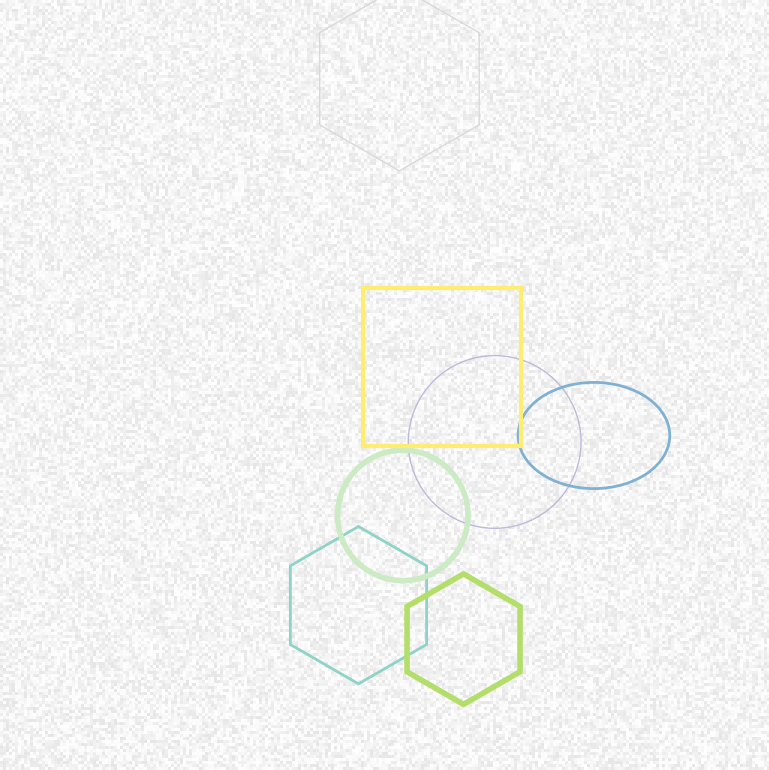[{"shape": "hexagon", "thickness": 1, "radius": 0.51, "center": [0.466, 0.214]}, {"shape": "circle", "thickness": 0.5, "radius": 0.56, "center": [0.642, 0.426]}, {"shape": "oval", "thickness": 1, "radius": 0.49, "center": [0.771, 0.434]}, {"shape": "hexagon", "thickness": 2, "radius": 0.42, "center": [0.602, 0.17]}, {"shape": "hexagon", "thickness": 0.5, "radius": 0.6, "center": [0.519, 0.898]}, {"shape": "circle", "thickness": 2, "radius": 0.42, "center": [0.523, 0.331]}, {"shape": "square", "thickness": 1.5, "radius": 0.51, "center": [0.574, 0.524]}]